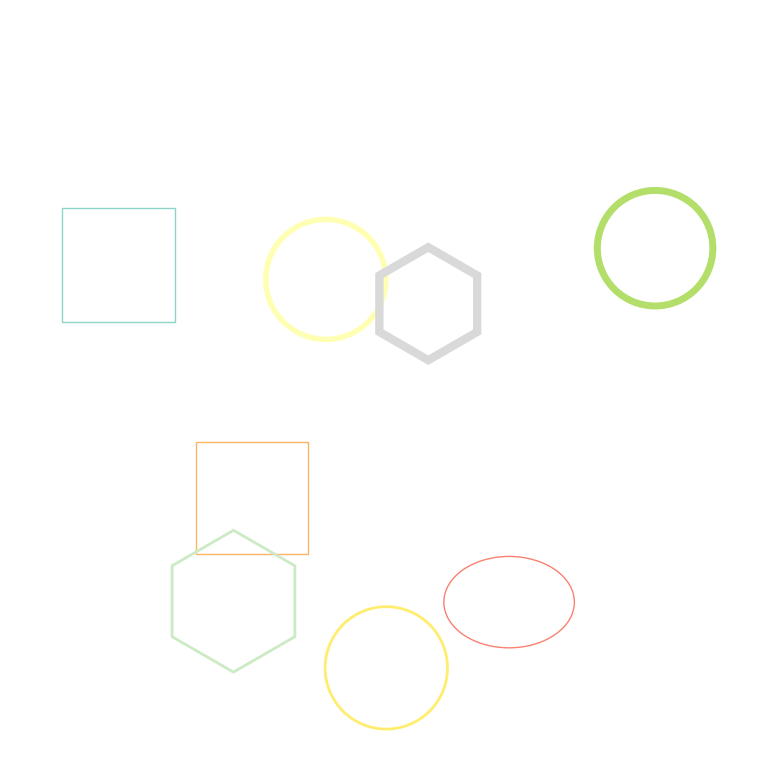[{"shape": "square", "thickness": 0.5, "radius": 0.37, "center": [0.154, 0.656]}, {"shape": "circle", "thickness": 2, "radius": 0.39, "center": [0.423, 0.637]}, {"shape": "oval", "thickness": 0.5, "radius": 0.42, "center": [0.661, 0.218]}, {"shape": "square", "thickness": 0.5, "radius": 0.37, "center": [0.327, 0.353]}, {"shape": "circle", "thickness": 2.5, "radius": 0.38, "center": [0.851, 0.678]}, {"shape": "hexagon", "thickness": 3, "radius": 0.37, "center": [0.556, 0.606]}, {"shape": "hexagon", "thickness": 1, "radius": 0.46, "center": [0.303, 0.219]}, {"shape": "circle", "thickness": 1, "radius": 0.4, "center": [0.502, 0.133]}]